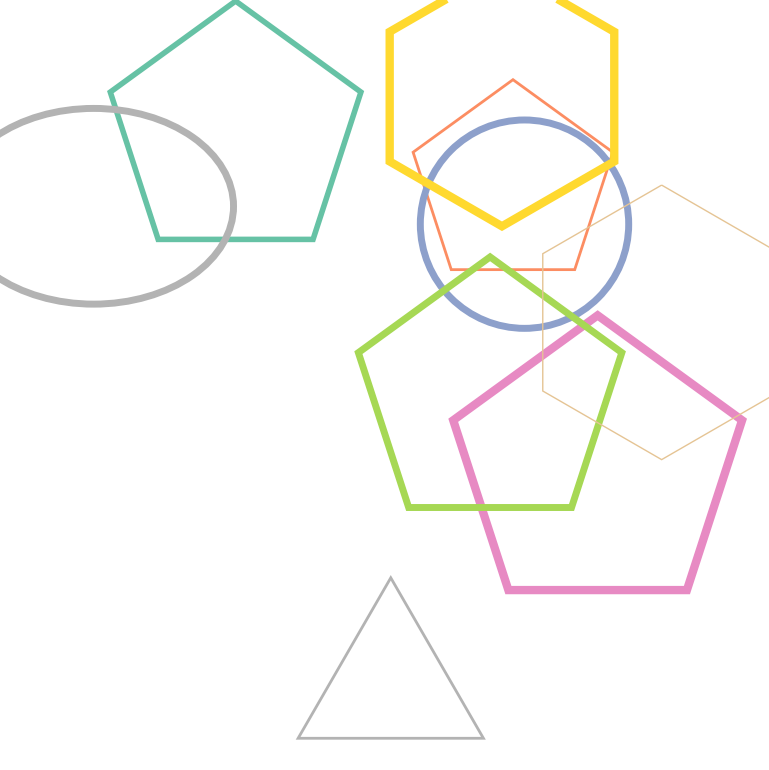[{"shape": "pentagon", "thickness": 2, "radius": 0.86, "center": [0.306, 0.828]}, {"shape": "pentagon", "thickness": 1, "radius": 0.68, "center": [0.666, 0.76]}, {"shape": "circle", "thickness": 2.5, "radius": 0.68, "center": [0.681, 0.709]}, {"shape": "pentagon", "thickness": 3, "radius": 0.99, "center": [0.776, 0.393]}, {"shape": "pentagon", "thickness": 2.5, "radius": 0.9, "center": [0.637, 0.486]}, {"shape": "hexagon", "thickness": 3, "radius": 0.84, "center": [0.652, 0.875]}, {"shape": "hexagon", "thickness": 0.5, "radius": 0.89, "center": [0.859, 0.581]}, {"shape": "triangle", "thickness": 1, "radius": 0.69, "center": [0.507, 0.111]}, {"shape": "oval", "thickness": 2.5, "radius": 0.91, "center": [0.122, 0.732]}]